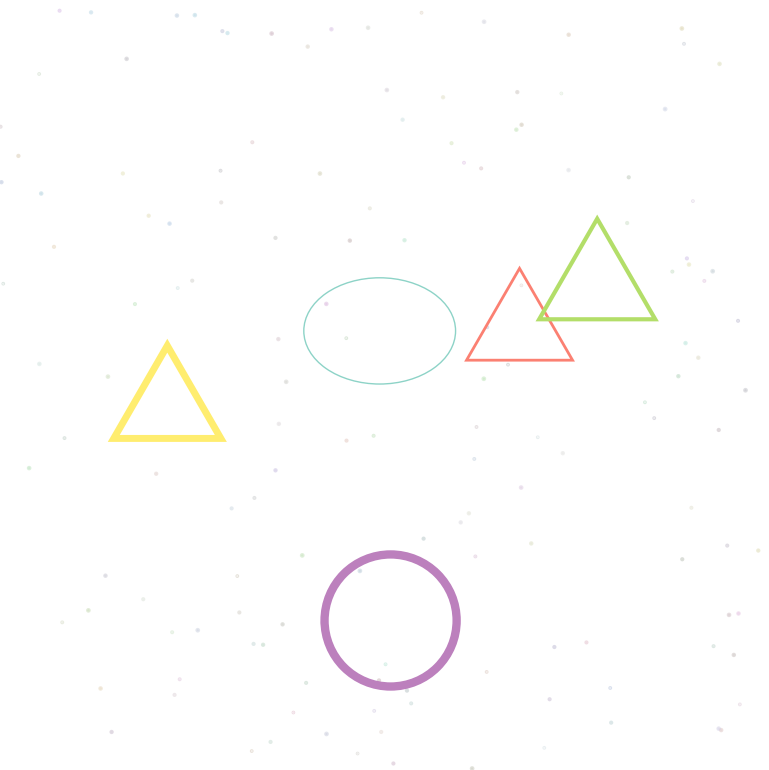[{"shape": "oval", "thickness": 0.5, "radius": 0.49, "center": [0.493, 0.57]}, {"shape": "triangle", "thickness": 1, "radius": 0.4, "center": [0.675, 0.572]}, {"shape": "triangle", "thickness": 1.5, "radius": 0.44, "center": [0.776, 0.629]}, {"shape": "circle", "thickness": 3, "radius": 0.43, "center": [0.507, 0.194]}, {"shape": "triangle", "thickness": 2.5, "radius": 0.4, "center": [0.217, 0.471]}]